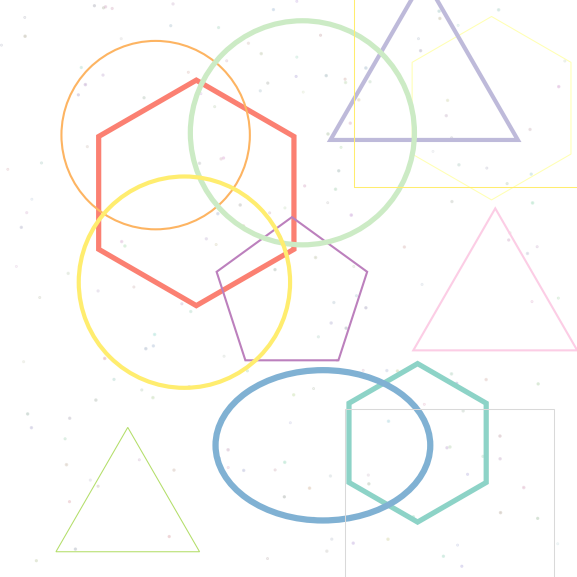[{"shape": "hexagon", "thickness": 2.5, "radius": 0.69, "center": [0.723, 0.232]}, {"shape": "hexagon", "thickness": 0.5, "radius": 0.79, "center": [0.851, 0.812]}, {"shape": "triangle", "thickness": 2, "radius": 0.94, "center": [0.734, 0.85]}, {"shape": "hexagon", "thickness": 2.5, "radius": 0.98, "center": [0.34, 0.665]}, {"shape": "oval", "thickness": 3, "radius": 0.93, "center": [0.559, 0.228]}, {"shape": "circle", "thickness": 1, "radius": 0.82, "center": [0.27, 0.765]}, {"shape": "triangle", "thickness": 0.5, "radius": 0.72, "center": [0.221, 0.116]}, {"shape": "triangle", "thickness": 1, "radius": 0.82, "center": [0.858, 0.474]}, {"shape": "square", "thickness": 0.5, "radius": 0.9, "center": [0.778, 0.111]}, {"shape": "pentagon", "thickness": 1, "radius": 0.69, "center": [0.505, 0.486]}, {"shape": "circle", "thickness": 2.5, "radius": 0.97, "center": [0.524, 0.769]}, {"shape": "circle", "thickness": 2, "radius": 0.91, "center": [0.319, 0.511]}, {"shape": "square", "thickness": 0.5, "radius": 0.99, "center": [0.812, 0.873]}]